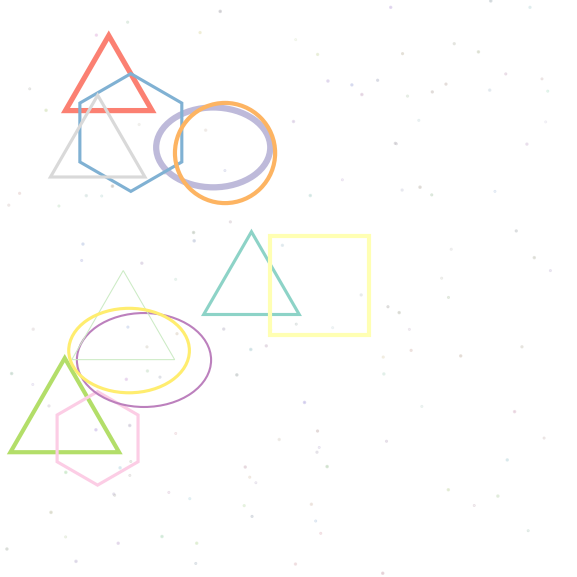[{"shape": "triangle", "thickness": 1.5, "radius": 0.48, "center": [0.435, 0.502]}, {"shape": "square", "thickness": 2, "radius": 0.43, "center": [0.553, 0.505]}, {"shape": "oval", "thickness": 3, "radius": 0.49, "center": [0.369, 0.744]}, {"shape": "triangle", "thickness": 2.5, "radius": 0.43, "center": [0.188, 0.851]}, {"shape": "hexagon", "thickness": 1.5, "radius": 0.51, "center": [0.227, 0.77]}, {"shape": "circle", "thickness": 2, "radius": 0.43, "center": [0.39, 0.734]}, {"shape": "triangle", "thickness": 2, "radius": 0.54, "center": [0.112, 0.27]}, {"shape": "hexagon", "thickness": 1.5, "radius": 0.4, "center": [0.169, 0.24]}, {"shape": "triangle", "thickness": 1.5, "radius": 0.47, "center": [0.169, 0.74]}, {"shape": "oval", "thickness": 1, "radius": 0.58, "center": [0.249, 0.376]}, {"shape": "triangle", "thickness": 0.5, "radius": 0.51, "center": [0.213, 0.428]}, {"shape": "oval", "thickness": 1.5, "radius": 0.52, "center": [0.223, 0.392]}]